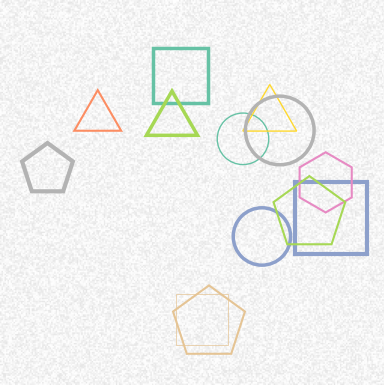[{"shape": "square", "thickness": 2.5, "radius": 0.36, "center": [0.469, 0.804]}, {"shape": "circle", "thickness": 1, "radius": 0.33, "center": [0.631, 0.639]}, {"shape": "triangle", "thickness": 1.5, "radius": 0.35, "center": [0.254, 0.696]}, {"shape": "square", "thickness": 3, "radius": 0.47, "center": [0.859, 0.433]}, {"shape": "circle", "thickness": 2.5, "radius": 0.37, "center": [0.68, 0.386]}, {"shape": "hexagon", "thickness": 1.5, "radius": 0.39, "center": [0.846, 0.526]}, {"shape": "pentagon", "thickness": 1.5, "radius": 0.49, "center": [0.804, 0.445]}, {"shape": "triangle", "thickness": 2.5, "radius": 0.38, "center": [0.447, 0.687]}, {"shape": "triangle", "thickness": 1, "radius": 0.4, "center": [0.701, 0.7]}, {"shape": "square", "thickness": 0.5, "radius": 0.34, "center": [0.524, 0.17]}, {"shape": "pentagon", "thickness": 1.5, "radius": 0.49, "center": [0.543, 0.16]}, {"shape": "circle", "thickness": 2.5, "radius": 0.45, "center": [0.727, 0.661]}, {"shape": "pentagon", "thickness": 3, "radius": 0.35, "center": [0.123, 0.559]}]